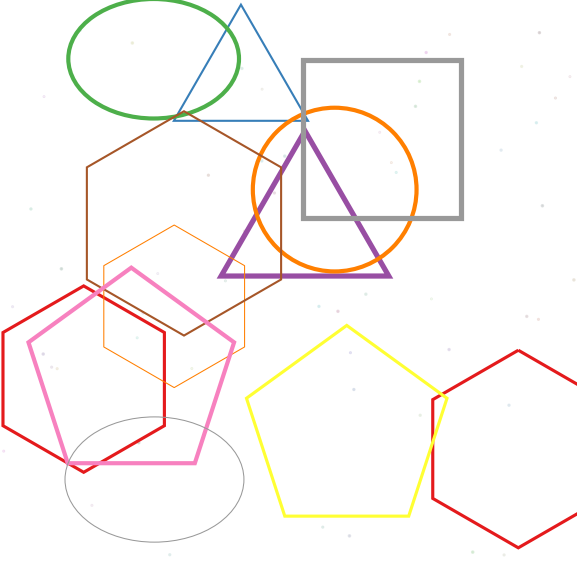[{"shape": "hexagon", "thickness": 1.5, "radius": 0.81, "center": [0.145, 0.343]}, {"shape": "hexagon", "thickness": 1.5, "radius": 0.86, "center": [0.897, 0.222]}, {"shape": "triangle", "thickness": 1, "radius": 0.67, "center": [0.417, 0.857]}, {"shape": "oval", "thickness": 2, "radius": 0.74, "center": [0.266, 0.897]}, {"shape": "triangle", "thickness": 2.5, "radius": 0.84, "center": [0.528, 0.605]}, {"shape": "circle", "thickness": 2, "radius": 0.71, "center": [0.58, 0.671]}, {"shape": "hexagon", "thickness": 0.5, "radius": 0.7, "center": [0.302, 0.469]}, {"shape": "pentagon", "thickness": 1.5, "radius": 0.91, "center": [0.6, 0.253]}, {"shape": "hexagon", "thickness": 1, "radius": 0.97, "center": [0.319, 0.612]}, {"shape": "pentagon", "thickness": 2, "radius": 0.94, "center": [0.227, 0.348]}, {"shape": "oval", "thickness": 0.5, "radius": 0.77, "center": [0.267, 0.169]}, {"shape": "square", "thickness": 2.5, "radius": 0.68, "center": [0.662, 0.758]}]